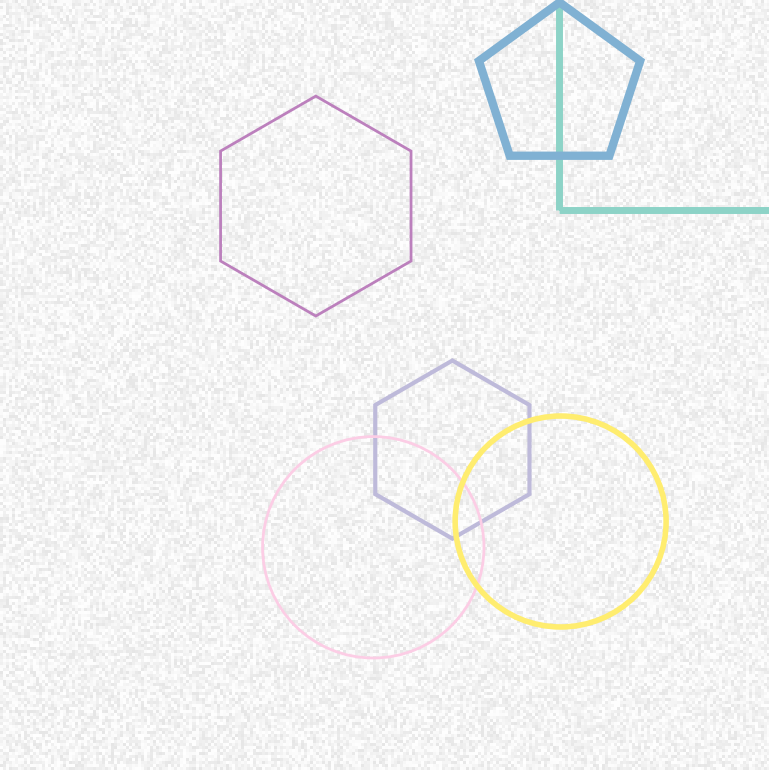[{"shape": "square", "thickness": 2.5, "radius": 0.74, "center": [0.874, 0.876]}, {"shape": "hexagon", "thickness": 1.5, "radius": 0.58, "center": [0.587, 0.416]}, {"shape": "pentagon", "thickness": 3, "radius": 0.55, "center": [0.727, 0.887]}, {"shape": "circle", "thickness": 1, "radius": 0.72, "center": [0.485, 0.289]}, {"shape": "hexagon", "thickness": 1, "radius": 0.71, "center": [0.41, 0.732]}, {"shape": "circle", "thickness": 2, "radius": 0.68, "center": [0.728, 0.323]}]